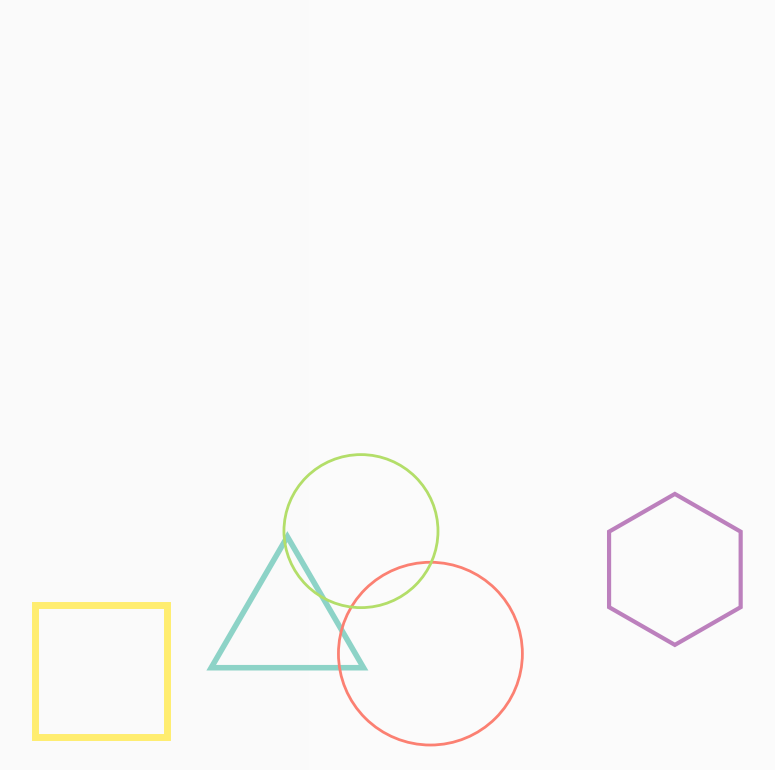[{"shape": "triangle", "thickness": 2, "radius": 0.57, "center": [0.371, 0.19]}, {"shape": "circle", "thickness": 1, "radius": 0.59, "center": [0.555, 0.151]}, {"shape": "circle", "thickness": 1, "radius": 0.5, "center": [0.466, 0.31]}, {"shape": "hexagon", "thickness": 1.5, "radius": 0.49, "center": [0.871, 0.261]}, {"shape": "square", "thickness": 2.5, "radius": 0.43, "center": [0.131, 0.128]}]